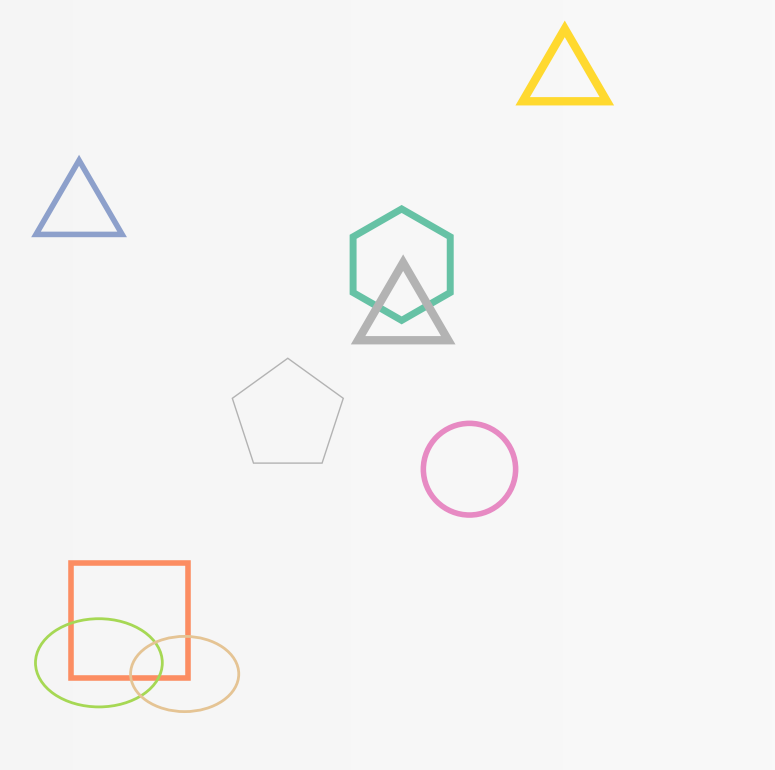[{"shape": "hexagon", "thickness": 2.5, "radius": 0.36, "center": [0.518, 0.656]}, {"shape": "square", "thickness": 2, "radius": 0.38, "center": [0.167, 0.194]}, {"shape": "triangle", "thickness": 2, "radius": 0.32, "center": [0.102, 0.728]}, {"shape": "circle", "thickness": 2, "radius": 0.3, "center": [0.606, 0.391]}, {"shape": "oval", "thickness": 1, "radius": 0.41, "center": [0.128, 0.139]}, {"shape": "triangle", "thickness": 3, "radius": 0.31, "center": [0.729, 0.9]}, {"shape": "oval", "thickness": 1, "radius": 0.35, "center": [0.238, 0.125]}, {"shape": "triangle", "thickness": 3, "radius": 0.34, "center": [0.52, 0.592]}, {"shape": "pentagon", "thickness": 0.5, "radius": 0.38, "center": [0.371, 0.459]}]